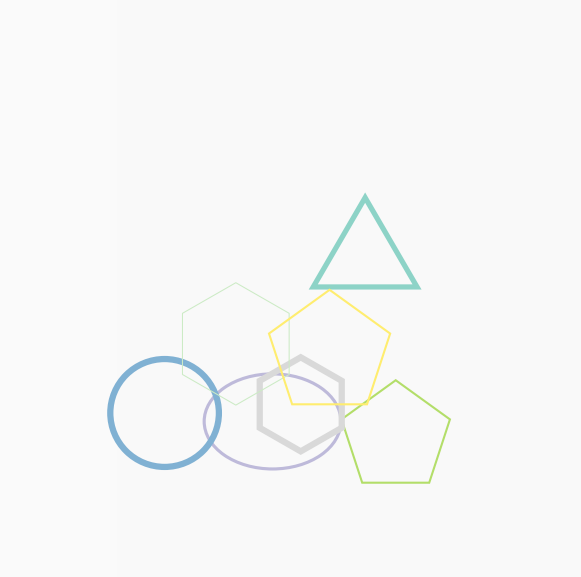[{"shape": "triangle", "thickness": 2.5, "radius": 0.52, "center": [0.628, 0.554]}, {"shape": "oval", "thickness": 1.5, "radius": 0.59, "center": [0.469, 0.269]}, {"shape": "circle", "thickness": 3, "radius": 0.47, "center": [0.283, 0.284]}, {"shape": "pentagon", "thickness": 1, "radius": 0.49, "center": [0.681, 0.243]}, {"shape": "hexagon", "thickness": 3, "radius": 0.41, "center": [0.517, 0.299]}, {"shape": "hexagon", "thickness": 0.5, "radius": 0.53, "center": [0.406, 0.404]}, {"shape": "pentagon", "thickness": 1, "radius": 0.55, "center": [0.567, 0.388]}]